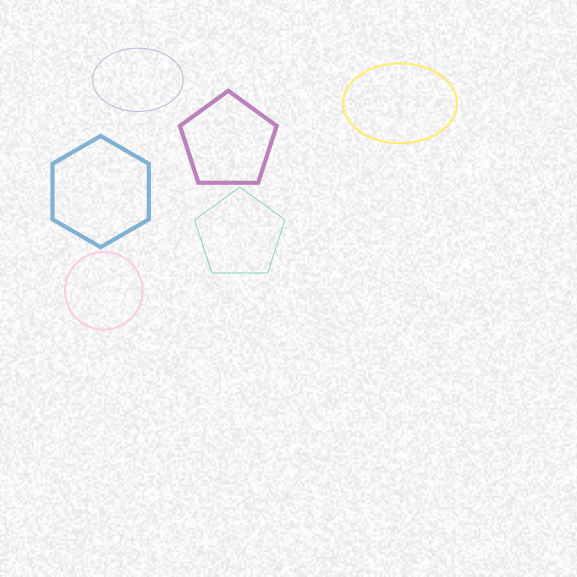[{"shape": "pentagon", "thickness": 0.5, "radius": 0.41, "center": [0.415, 0.593]}, {"shape": "oval", "thickness": 0.5, "radius": 0.39, "center": [0.239, 0.861]}, {"shape": "hexagon", "thickness": 2, "radius": 0.48, "center": [0.174, 0.667]}, {"shape": "circle", "thickness": 1, "radius": 0.34, "center": [0.18, 0.496]}, {"shape": "pentagon", "thickness": 2, "radius": 0.44, "center": [0.395, 0.754]}, {"shape": "oval", "thickness": 1, "radius": 0.49, "center": [0.693, 0.82]}]